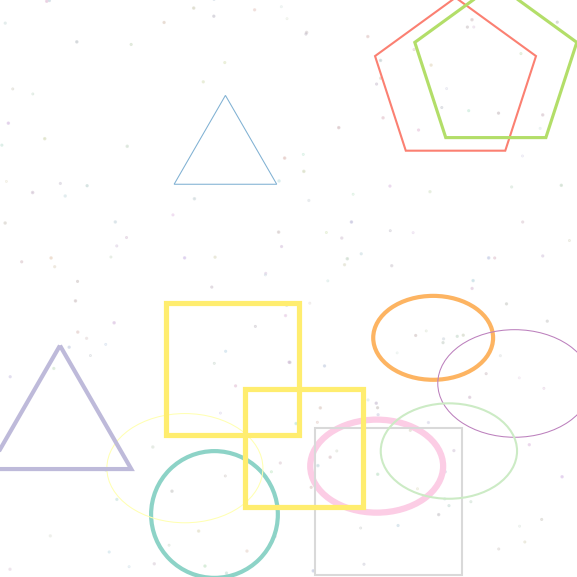[{"shape": "circle", "thickness": 2, "radius": 0.55, "center": [0.371, 0.108]}, {"shape": "oval", "thickness": 0.5, "radius": 0.68, "center": [0.32, 0.188]}, {"shape": "triangle", "thickness": 2, "radius": 0.71, "center": [0.104, 0.258]}, {"shape": "pentagon", "thickness": 1, "radius": 0.73, "center": [0.789, 0.857]}, {"shape": "triangle", "thickness": 0.5, "radius": 0.51, "center": [0.39, 0.731]}, {"shape": "oval", "thickness": 2, "radius": 0.52, "center": [0.75, 0.414]}, {"shape": "pentagon", "thickness": 1.5, "radius": 0.74, "center": [0.859, 0.88]}, {"shape": "oval", "thickness": 3, "radius": 0.58, "center": [0.652, 0.192]}, {"shape": "square", "thickness": 1, "radius": 0.63, "center": [0.673, 0.131]}, {"shape": "oval", "thickness": 0.5, "radius": 0.67, "center": [0.891, 0.335]}, {"shape": "oval", "thickness": 1, "radius": 0.59, "center": [0.777, 0.218]}, {"shape": "square", "thickness": 2.5, "radius": 0.57, "center": [0.403, 0.36]}, {"shape": "square", "thickness": 2.5, "radius": 0.51, "center": [0.527, 0.223]}]